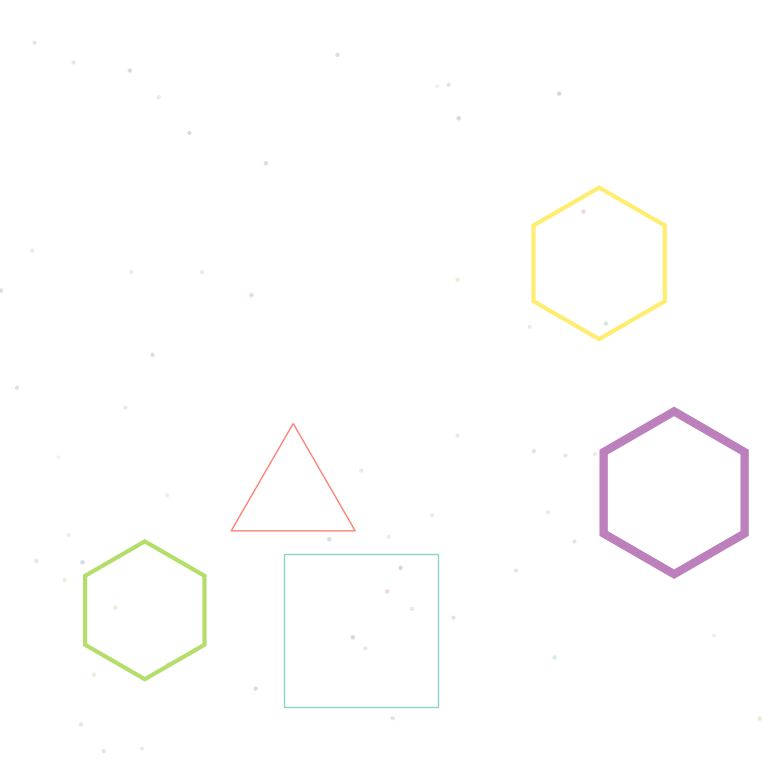[{"shape": "square", "thickness": 0.5, "radius": 0.5, "center": [0.469, 0.181]}, {"shape": "triangle", "thickness": 0.5, "radius": 0.46, "center": [0.381, 0.357]}, {"shape": "hexagon", "thickness": 1.5, "radius": 0.45, "center": [0.188, 0.207]}, {"shape": "hexagon", "thickness": 3, "radius": 0.53, "center": [0.876, 0.36]}, {"shape": "hexagon", "thickness": 1.5, "radius": 0.49, "center": [0.778, 0.658]}]